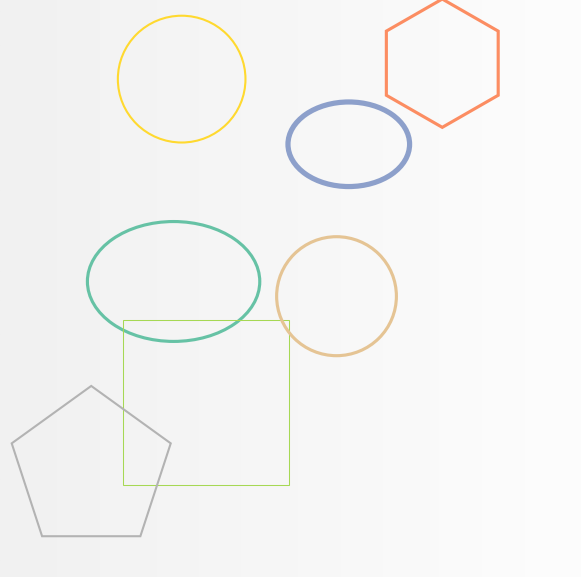[{"shape": "oval", "thickness": 1.5, "radius": 0.74, "center": [0.299, 0.512]}, {"shape": "hexagon", "thickness": 1.5, "radius": 0.56, "center": [0.761, 0.89]}, {"shape": "oval", "thickness": 2.5, "radius": 0.52, "center": [0.6, 0.749]}, {"shape": "square", "thickness": 0.5, "radius": 0.71, "center": [0.355, 0.302]}, {"shape": "circle", "thickness": 1, "radius": 0.55, "center": [0.313, 0.862]}, {"shape": "circle", "thickness": 1.5, "radius": 0.52, "center": [0.579, 0.486]}, {"shape": "pentagon", "thickness": 1, "radius": 0.72, "center": [0.157, 0.187]}]